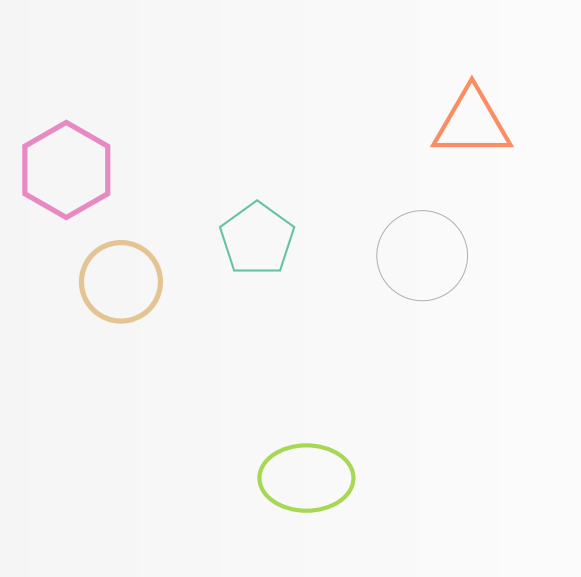[{"shape": "pentagon", "thickness": 1, "radius": 0.34, "center": [0.442, 0.585]}, {"shape": "triangle", "thickness": 2, "radius": 0.38, "center": [0.812, 0.786]}, {"shape": "hexagon", "thickness": 2.5, "radius": 0.41, "center": [0.114, 0.705]}, {"shape": "oval", "thickness": 2, "radius": 0.4, "center": [0.527, 0.171]}, {"shape": "circle", "thickness": 2.5, "radius": 0.34, "center": [0.208, 0.511]}, {"shape": "circle", "thickness": 0.5, "radius": 0.39, "center": [0.726, 0.556]}]